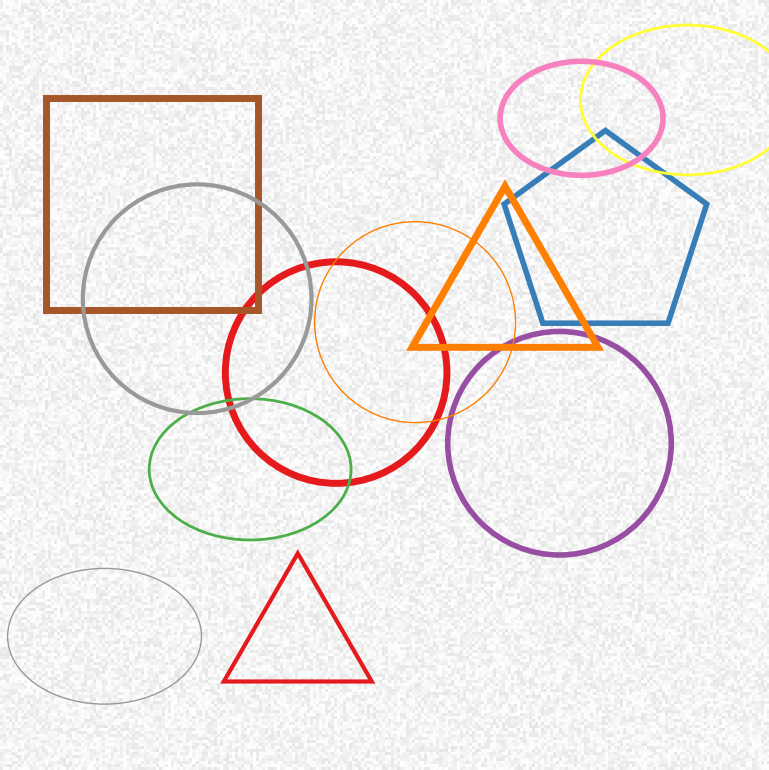[{"shape": "circle", "thickness": 2.5, "radius": 0.72, "center": [0.437, 0.516]}, {"shape": "triangle", "thickness": 1.5, "radius": 0.55, "center": [0.387, 0.17]}, {"shape": "pentagon", "thickness": 2, "radius": 0.69, "center": [0.786, 0.692]}, {"shape": "oval", "thickness": 1, "radius": 0.66, "center": [0.325, 0.39]}, {"shape": "circle", "thickness": 2, "radius": 0.73, "center": [0.727, 0.424]}, {"shape": "triangle", "thickness": 2.5, "radius": 0.7, "center": [0.656, 0.619]}, {"shape": "circle", "thickness": 0.5, "radius": 0.65, "center": [0.539, 0.582]}, {"shape": "oval", "thickness": 1, "radius": 0.69, "center": [0.893, 0.87]}, {"shape": "square", "thickness": 2.5, "radius": 0.69, "center": [0.198, 0.735]}, {"shape": "oval", "thickness": 2, "radius": 0.53, "center": [0.755, 0.846]}, {"shape": "oval", "thickness": 0.5, "radius": 0.63, "center": [0.136, 0.174]}, {"shape": "circle", "thickness": 1.5, "radius": 0.74, "center": [0.256, 0.612]}]